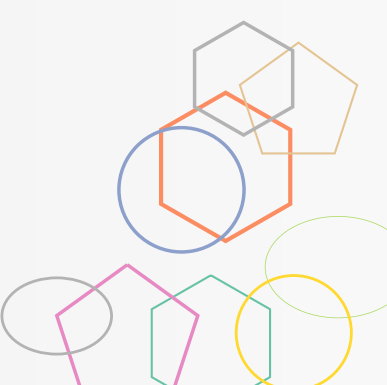[{"shape": "hexagon", "thickness": 1.5, "radius": 0.88, "center": [0.544, 0.109]}, {"shape": "hexagon", "thickness": 3, "radius": 0.96, "center": [0.582, 0.567]}, {"shape": "circle", "thickness": 2.5, "radius": 0.81, "center": [0.468, 0.507]}, {"shape": "pentagon", "thickness": 2.5, "radius": 0.96, "center": [0.328, 0.121]}, {"shape": "oval", "thickness": 0.5, "radius": 0.94, "center": [0.872, 0.306]}, {"shape": "circle", "thickness": 2, "radius": 0.74, "center": [0.758, 0.136]}, {"shape": "pentagon", "thickness": 1.5, "radius": 0.8, "center": [0.77, 0.73]}, {"shape": "oval", "thickness": 2, "radius": 0.71, "center": [0.146, 0.179]}, {"shape": "hexagon", "thickness": 2.5, "radius": 0.73, "center": [0.629, 0.795]}]